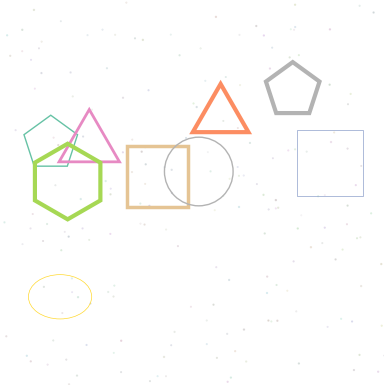[{"shape": "pentagon", "thickness": 1, "radius": 0.37, "center": [0.132, 0.628]}, {"shape": "triangle", "thickness": 3, "radius": 0.42, "center": [0.573, 0.698]}, {"shape": "square", "thickness": 0.5, "radius": 0.43, "center": [0.856, 0.576]}, {"shape": "triangle", "thickness": 2, "radius": 0.45, "center": [0.232, 0.625]}, {"shape": "hexagon", "thickness": 3, "radius": 0.49, "center": [0.176, 0.528]}, {"shape": "oval", "thickness": 0.5, "radius": 0.41, "center": [0.156, 0.229]}, {"shape": "square", "thickness": 2.5, "radius": 0.4, "center": [0.41, 0.541]}, {"shape": "circle", "thickness": 1, "radius": 0.45, "center": [0.516, 0.555]}, {"shape": "pentagon", "thickness": 3, "radius": 0.37, "center": [0.76, 0.766]}]